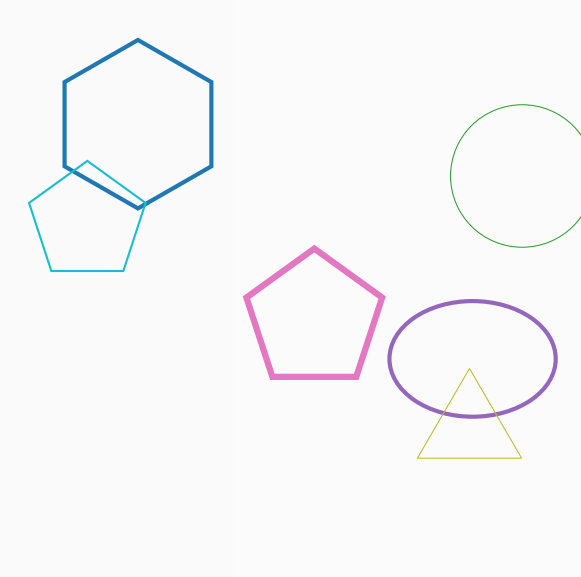[{"shape": "hexagon", "thickness": 2, "radius": 0.73, "center": [0.237, 0.784]}, {"shape": "circle", "thickness": 0.5, "radius": 0.62, "center": [0.899, 0.694]}, {"shape": "oval", "thickness": 2, "radius": 0.72, "center": [0.813, 0.378]}, {"shape": "pentagon", "thickness": 3, "radius": 0.61, "center": [0.541, 0.446]}, {"shape": "triangle", "thickness": 0.5, "radius": 0.52, "center": [0.808, 0.257]}, {"shape": "pentagon", "thickness": 1, "radius": 0.53, "center": [0.15, 0.615]}]